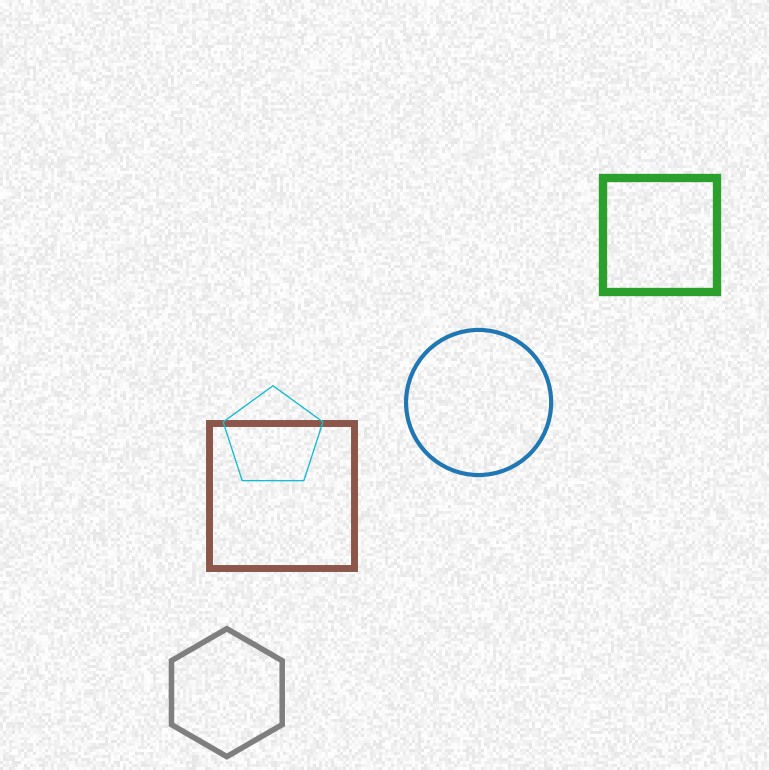[{"shape": "circle", "thickness": 1.5, "radius": 0.47, "center": [0.622, 0.477]}, {"shape": "square", "thickness": 3, "radius": 0.37, "center": [0.857, 0.695]}, {"shape": "square", "thickness": 2.5, "radius": 0.47, "center": [0.365, 0.357]}, {"shape": "hexagon", "thickness": 2, "radius": 0.42, "center": [0.295, 0.1]}, {"shape": "pentagon", "thickness": 0.5, "radius": 0.34, "center": [0.355, 0.431]}]